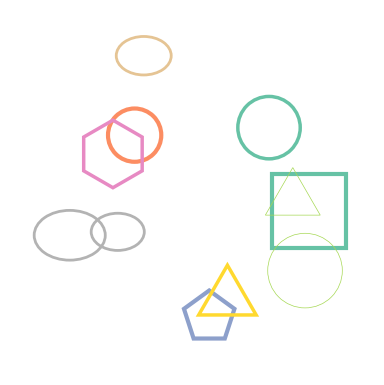[{"shape": "square", "thickness": 3, "radius": 0.48, "center": [0.802, 0.452]}, {"shape": "circle", "thickness": 2.5, "radius": 0.41, "center": [0.699, 0.668]}, {"shape": "circle", "thickness": 3, "radius": 0.35, "center": [0.35, 0.649]}, {"shape": "pentagon", "thickness": 3, "radius": 0.34, "center": [0.543, 0.177]}, {"shape": "hexagon", "thickness": 2.5, "radius": 0.44, "center": [0.293, 0.6]}, {"shape": "circle", "thickness": 0.5, "radius": 0.48, "center": [0.792, 0.297]}, {"shape": "triangle", "thickness": 0.5, "radius": 0.41, "center": [0.76, 0.482]}, {"shape": "triangle", "thickness": 2.5, "radius": 0.43, "center": [0.591, 0.225]}, {"shape": "oval", "thickness": 2, "radius": 0.36, "center": [0.373, 0.855]}, {"shape": "oval", "thickness": 2, "radius": 0.46, "center": [0.181, 0.389]}, {"shape": "oval", "thickness": 2, "radius": 0.34, "center": [0.306, 0.398]}]